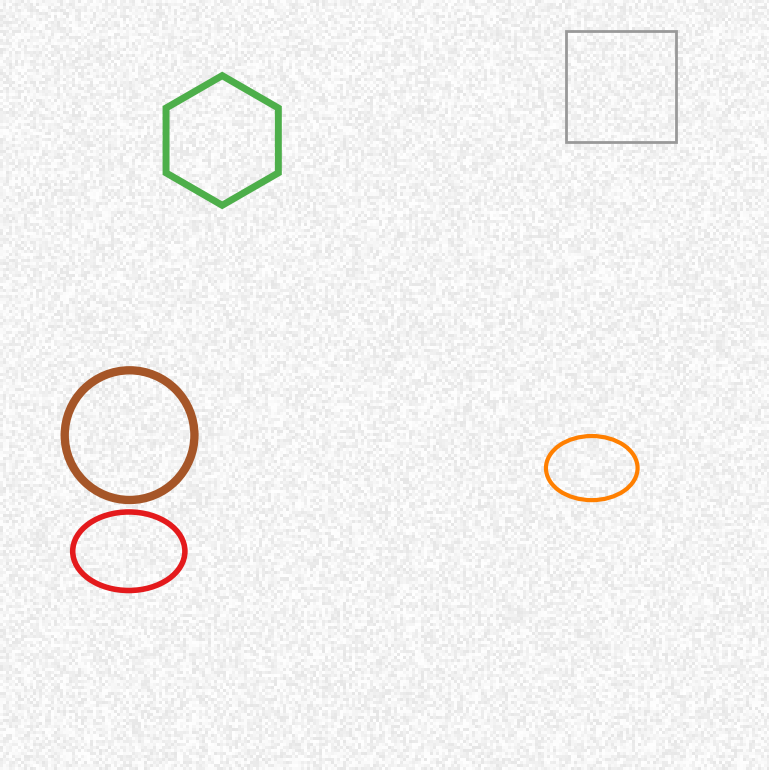[{"shape": "oval", "thickness": 2, "radius": 0.36, "center": [0.167, 0.284]}, {"shape": "hexagon", "thickness": 2.5, "radius": 0.42, "center": [0.289, 0.818]}, {"shape": "oval", "thickness": 1.5, "radius": 0.3, "center": [0.769, 0.392]}, {"shape": "circle", "thickness": 3, "radius": 0.42, "center": [0.168, 0.435]}, {"shape": "square", "thickness": 1, "radius": 0.36, "center": [0.806, 0.888]}]